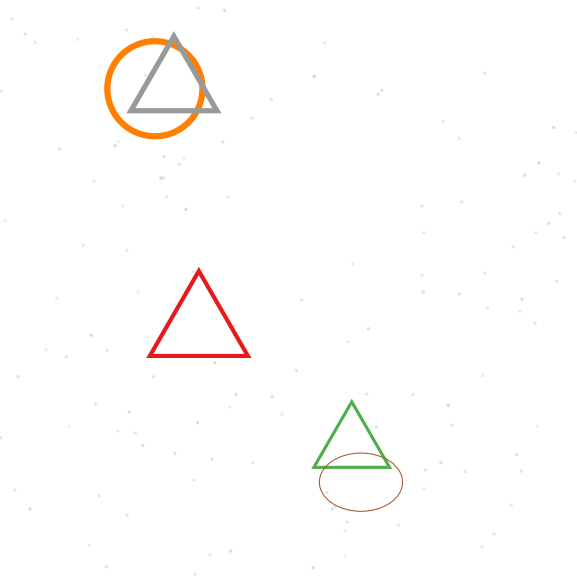[{"shape": "triangle", "thickness": 2, "radius": 0.49, "center": [0.344, 0.432]}, {"shape": "triangle", "thickness": 1.5, "radius": 0.38, "center": [0.609, 0.228]}, {"shape": "circle", "thickness": 3, "radius": 0.41, "center": [0.268, 0.845]}, {"shape": "oval", "thickness": 0.5, "radius": 0.36, "center": [0.625, 0.164]}, {"shape": "triangle", "thickness": 2.5, "radius": 0.43, "center": [0.301, 0.85]}]